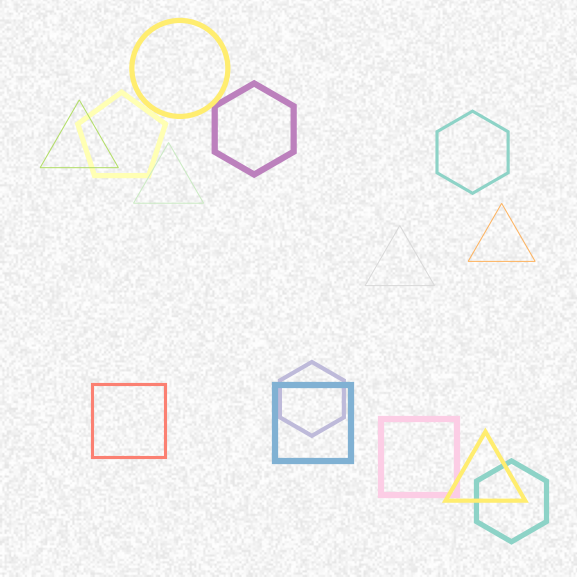[{"shape": "hexagon", "thickness": 2.5, "radius": 0.35, "center": [0.886, 0.131]}, {"shape": "hexagon", "thickness": 1.5, "radius": 0.36, "center": [0.818, 0.736]}, {"shape": "pentagon", "thickness": 2.5, "radius": 0.4, "center": [0.211, 0.76]}, {"shape": "hexagon", "thickness": 2, "radius": 0.32, "center": [0.54, 0.308]}, {"shape": "square", "thickness": 1.5, "radius": 0.32, "center": [0.222, 0.271]}, {"shape": "square", "thickness": 3, "radius": 0.33, "center": [0.542, 0.267]}, {"shape": "triangle", "thickness": 0.5, "radius": 0.33, "center": [0.869, 0.58]}, {"shape": "triangle", "thickness": 0.5, "radius": 0.39, "center": [0.137, 0.748]}, {"shape": "square", "thickness": 3, "radius": 0.33, "center": [0.726, 0.207]}, {"shape": "triangle", "thickness": 0.5, "radius": 0.35, "center": [0.692, 0.539]}, {"shape": "hexagon", "thickness": 3, "radius": 0.39, "center": [0.44, 0.776]}, {"shape": "triangle", "thickness": 0.5, "radius": 0.35, "center": [0.292, 0.682]}, {"shape": "triangle", "thickness": 2, "radius": 0.4, "center": [0.841, 0.172]}, {"shape": "circle", "thickness": 2.5, "radius": 0.42, "center": [0.311, 0.881]}]